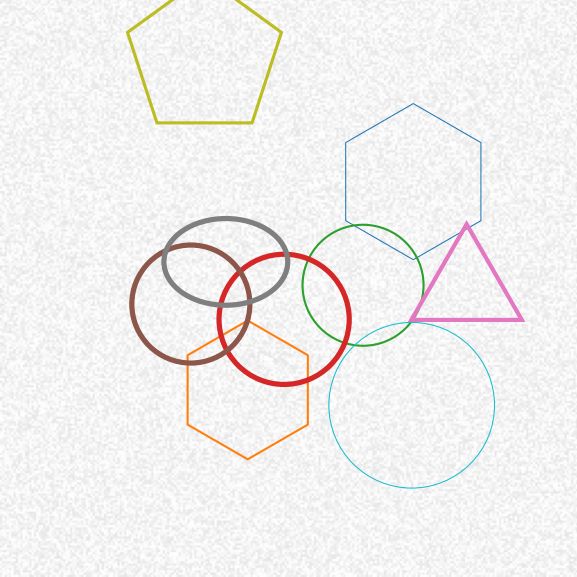[{"shape": "hexagon", "thickness": 0.5, "radius": 0.68, "center": [0.716, 0.685]}, {"shape": "hexagon", "thickness": 1, "radius": 0.6, "center": [0.429, 0.324]}, {"shape": "circle", "thickness": 1, "radius": 0.52, "center": [0.629, 0.505]}, {"shape": "circle", "thickness": 2.5, "radius": 0.56, "center": [0.492, 0.446]}, {"shape": "circle", "thickness": 2.5, "radius": 0.51, "center": [0.33, 0.473]}, {"shape": "triangle", "thickness": 2, "radius": 0.55, "center": [0.808, 0.5]}, {"shape": "oval", "thickness": 2.5, "radius": 0.54, "center": [0.391, 0.546]}, {"shape": "pentagon", "thickness": 1.5, "radius": 0.7, "center": [0.354, 0.9]}, {"shape": "circle", "thickness": 0.5, "radius": 0.72, "center": [0.713, 0.297]}]